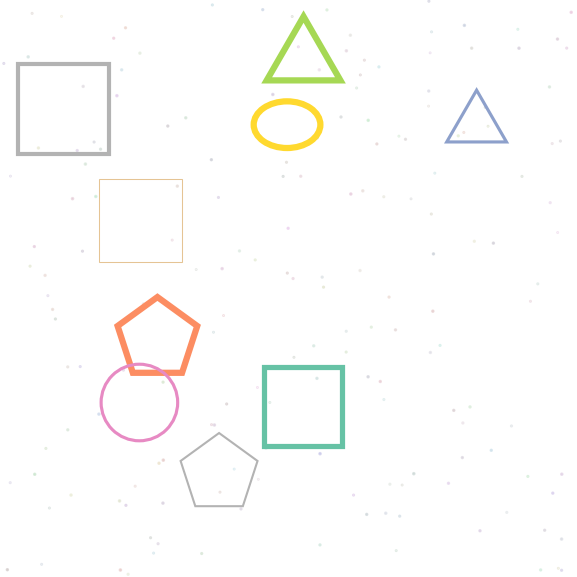[{"shape": "square", "thickness": 2.5, "radius": 0.34, "center": [0.524, 0.295]}, {"shape": "pentagon", "thickness": 3, "radius": 0.36, "center": [0.273, 0.412]}, {"shape": "triangle", "thickness": 1.5, "radius": 0.3, "center": [0.825, 0.783]}, {"shape": "circle", "thickness": 1.5, "radius": 0.33, "center": [0.241, 0.302]}, {"shape": "triangle", "thickness": 3, "radius": 0.37, "center": [0.526, 0.897]}, {"shape": "oval", "thickness": 3, "radius": 0.29, "center": [0.497, 0.783]}, {"shape": "square", "thickness": 0.5, "radius": 0.36, "center": [0.243, 0.617]}, {"shape": "pentagon", "thickness": 1, "radius": 0.35, "center": [0.379, 0.179]}, {"shape": "square", "thickness": 2, "radius": 0.39, "center": [0.11, 0.811]}]